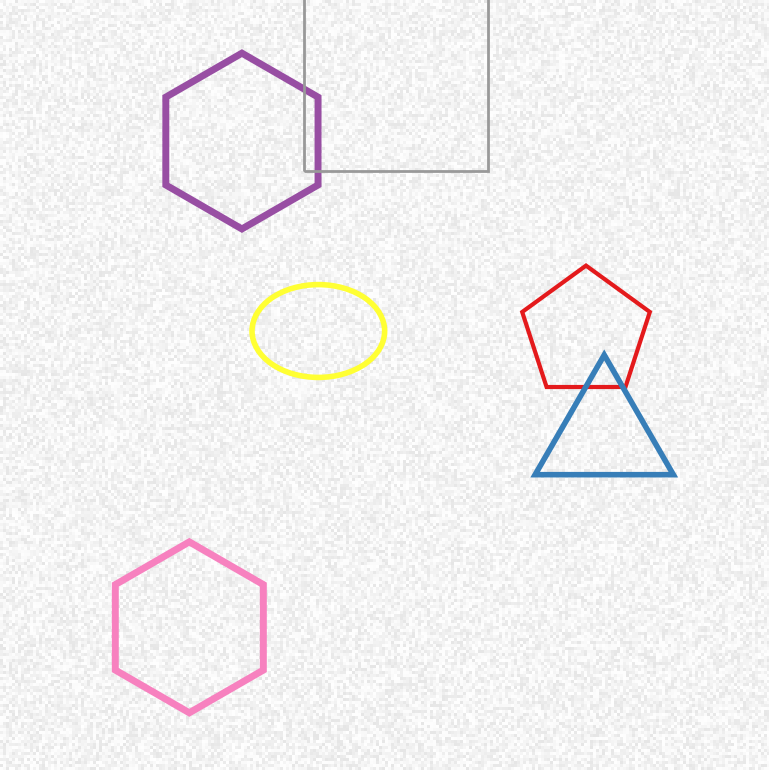[{"shape": "pentagon", "thickness": 1.5, "radius": 0.44, "center": [0.761, 0.568]}, {"shape": "triangle", "thickness": 2, "radius": 0.52, "center": [0.785, 0.435]}, {"shape": "hexagon", "thickness": 2.5, "radius": 0.57, "center": [0.314, 0.817]}, {"shape": "oval", "thickness": 2, "radius": 0.43, "center": [0.413, 0.57]}, {"shape": "hexagon", "thickness": 2.5, "radius": 0.55, "center": [0.246, 0.185]}, {"shape": "square", "thickness": 1, "radius": 0.6, "center": [0.514, 0.897]}]